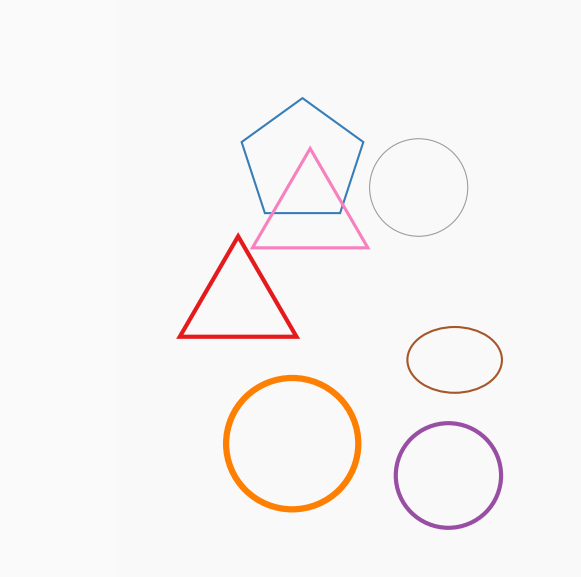[{"shape": "triangle", "thickness": 2, "radius": 0.58, "center": [0.41, 0.474]}, {"shape": "pentagon", "thickness": 1, "radius": 0.55, "center": [0.52, 0.719]}, {"shape": "circle", "thickness": 2, "radius": 0.45, "center": [0.771, 0.176]}, {"shape": "circle", "thickness": 3, "radius": 0.57, "center": [0.503, 0.231]}, {"shape": "oval", "thickness": 1, "radius": 0.41, "center": [0.782, 0.376]}, {"shape": "triangle", "thickness": 1.5, "radius": 0.57, "center": [0.534, 0.627]}, {"shape": "circle", "thickness": 0.5, "radius": 0.42, "center": [0.72, 0.674]}]